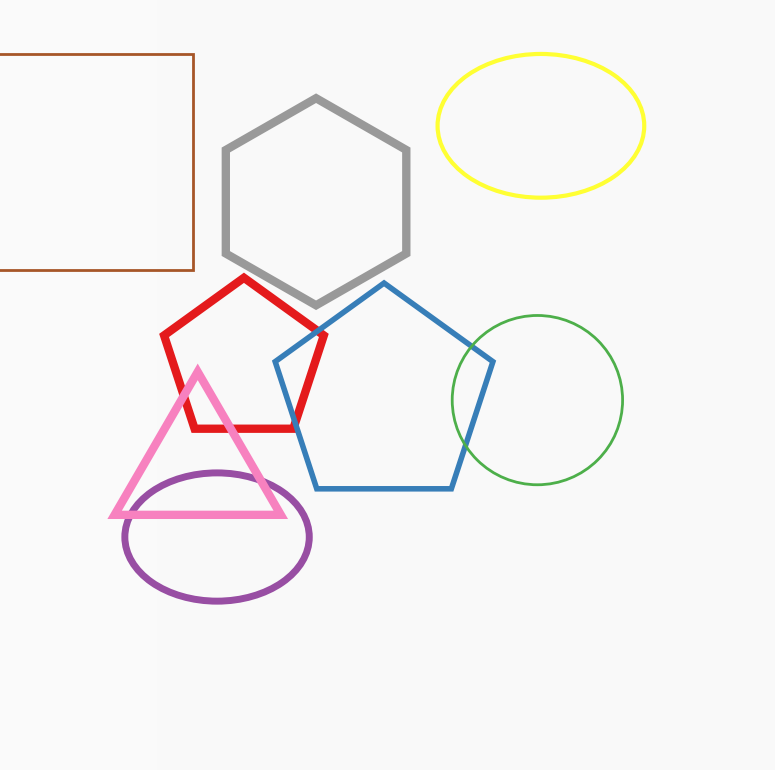[{"shape": "pentagon", "thickness": 3, "radius": 0.54, "center": [0.315, 0.531]}, {"shape": "pentagon", "thickness": 2, "radius": 0.74, "center": [0.496, 0.485]}, {"shape": "circle", "thickness": 1, "radius": 0.55, "center": [0.693, 0.48]}, {"shape": "oval", "thickness": 2.5, "radius": 0.59, "center": [0.28, 0.303]}, {"shape": "oval", "thickness": 1.5, "radius": 0.67, "center": [0.698, 0.837]}, {"shape": "square", "thickness": 1, "radius": 0.7, "center": [0.11, 0.789]}, {"shape": "triangle", "thickness": 3, "radius": 0.62, "center": [0.255, 0.393]}, {"shape": "hexagon", "thickness": 3, "radius": 0.67, "center": [0.408, 0.738]}]